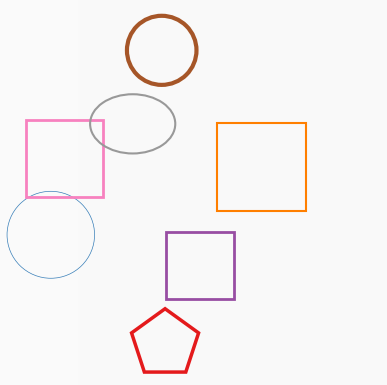[{"shape": "pentagon", "thickness": 2.5, "radius": 0.45, "center": [0.426, 0.107]}, {"shape": "circle", "thickness": 0.5, "radius": 0.56, "center": [0.131, 0.39]}, {"shape": "square", "thickness": 2, "radius": 0.43, "center": [0.516, 0.31]}, {"shape": "square", "thickness": 1.5, "radius": 0.57, "center": [0.675, 0.566]}, {"shape": "circle", "thickness": 3, "radius": 0.45, "center": [0.417, 0.869]}, {"shape": "square", "thickness": 2, "radius": 0.5, "center": [0.166, 0.589]}, {"shape": "oval", "thickness": 1.5, "radius": 0.55, "center": [0.342, 0.678]}]